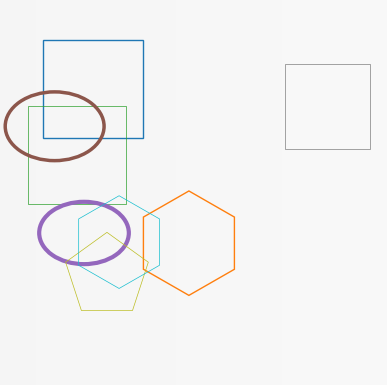[{"shape": "square", "thickness": 1, "radius": 0.64, "center": [0.24, 0.769]}, {"shape": "hexagon", "thickness": 1, "radius": 0.68, "center": [0.488, 0.368]}, {"shape": "square", "thickness": 0.5, "radius": 0.63, "center": [0.198, 0.597]}, {"shape": "oval", "thickness": 3, "radius": 0.58, "center": [0.217, 0.395]}, {"shape": "oval", "thickness": 2.5, "radius": 0.64, "center": [0.141, 0.672]}, {"shape": "square", "thickness": 0.5, "radius": 0.55, "center": [0.844, 0.724]}, {"shape": "pentagon", "thickness": 0.5, "radius": 0.56, "center": [0.276, 0.284]}, {"shape": "hexagon", "thickness": 0.5, "radius": 0.6, "center": [0.307, 0.371]}]